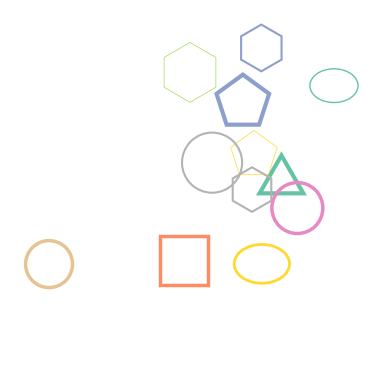[{"shape": "triangle", "thickness": 3, "radius": 0.33, "center": [0.731, 0.531]}, {"shape": "oval", "thickness": 1, "radius": 0.31, "center": [0.867, 0.777]}, {"shape": "square", "thickness": 2.5, "radius": 0.31, "center": [0.478, 0.323]}, {"shape": "hexagon", "thickness": 1.5, "radius": 0.3, "center": [0.679, 0.875]}, {"shape": "pentagon", "thickness": 3, "radius": 0.36, "center": [0.631, 0.734]}, {"shape": "circle", "thickness": 2.5, "radius": 0.33, "center": [0.772, 0.46]}, {"shape": "hexagon", "thickness": 0.5, "radius": 0.39, "center": [0.493, 0.812]}, {"shape": "oval", "thickness": 2, "radius": 0.36, "center": [0.68, 0.315]}, {"shape": "pentagon", "thickness": 0.5, "radius": 0.32, "center": [0.66, 0.598]}, {"shape": "circle", "thickness": 2.5, "radius": 0.3, "center": [0.127, 0.314]}, {"shape": "circle", "thickness": 1.5, "radius": 0.39, "center": [0.551, 0.578]}, {"shape": "hexagon", "thickness": 1.5, "radius": 0.29, "center": [0.655, 0.508]}]